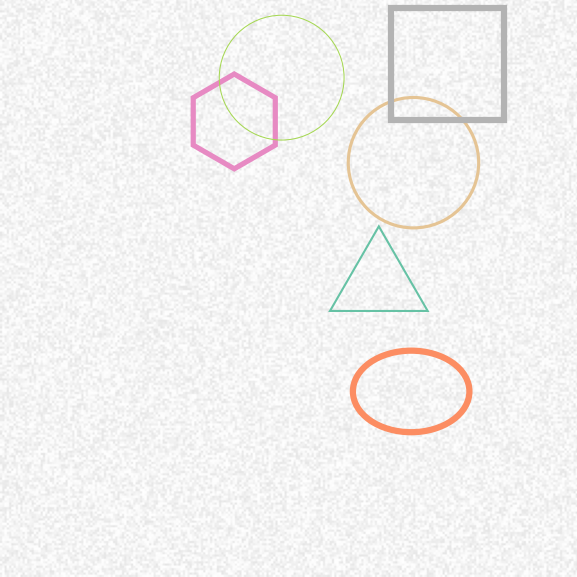[{"shape": "triangle", "thickness": 1, "radius": 0.49, "center": [0.656, 0.51]}, {"shape": "oval", "thickness": 3, "radius": 0.5, "center": [0.712, 0.321]}, {"shape": "hexagon", "thickness": 2.5, "radius": 0.41, "center": [0.406, 0.789]}, {"shape": "circle", "thickness": 0.5, "radius": 0.54, "center": [0.488, 0.865]}, {"shape": "circle", "thickness": 1.5, "radius": 0.56, "center": [0.716, 0.717]}, {"shape": "square", "thickness": 3, "radius": 0.49, "center": [0.775, 0.888]}]